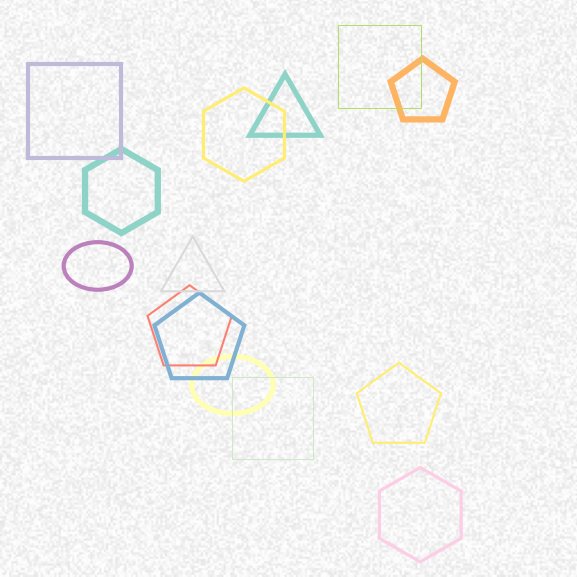[{"shape": "triangle", "thickness": 2.5, "radius": 0.35, "center": [0.494, 0.8]}, {"shape": "hexagon", "thickness": 3, "radius": 0.36, "center": [0.21, 0.668]}, {"shape": "oval", "thickness": 2.5, "radius": 0.35, "center": [0.403, 0.332]}, {"shape": "square", "thickness": 2, "radius": 0.4, "center": [0.129, 0.807]}, {"shape": "pentagon", "thickness": 1, "radius": 0.38, "center": [0.328, 0.428]}, {"shape": "pentagon", "thickness": 2, "radius": 0.41, "center": [0.345, 0.41]}, {"shape": "pentagon", "thickness": 3, "radius": 0.29, "center": [0.732, 0.839]}, {"shape": "square", "thickness": 0.5, "radius": 0.36, "center": [0.658, 0.884]}, {"shape": "hexagon", "thickness": 1.5, "radius": 0.41, "center": [0.728, 0.108]}, {"shape": "triangle", "thickness": 1, "radius": 0.32, "center": [0.334, 0.526]}, {"shape": "oval", "thickness": 2, "radius": 0.29, "center": [0.169, 0.539]}, {"shape": "square", "thickness": 0.5, "radius": 0.35, "center": [0.472, 0.275]}, {"shape": "hexagon", "thickness": 1.5, "radius": 0.4, "center": [0.422, 0.766]}, {"shape": "pentagon", "thickness": 1, "radius": 0.38, "center": [0.691, 0.294]}]